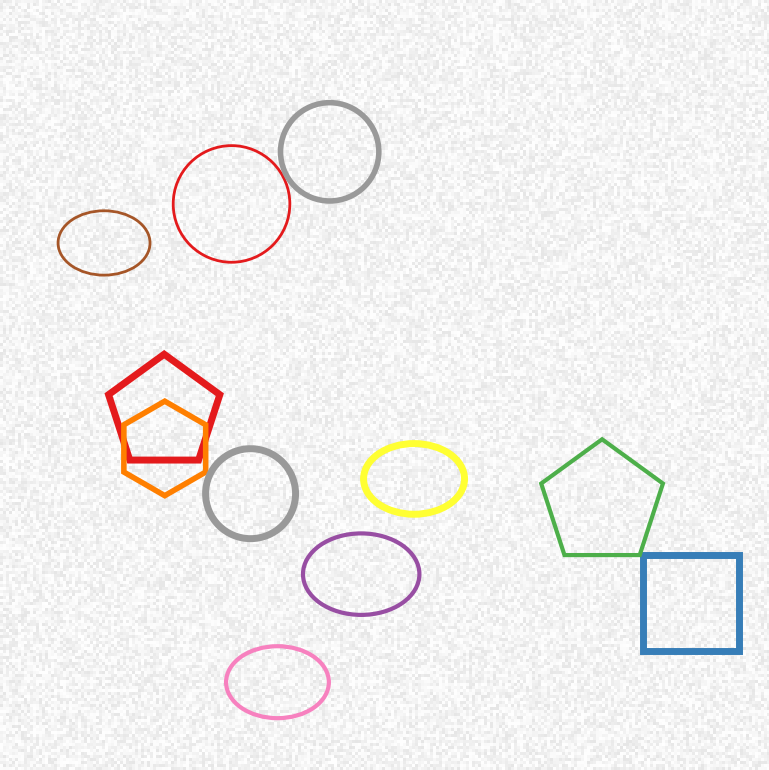[{"shape": "pentagon", "thickness": 2.5, "radius": 0.38, "center": [0.213, 0.464]}, {"shape": "circle", "thickness": 1, "radius": 0.38, "center": [0.301, 0.735]}, {"shape": "square", "thickness": 2.5, "radius": 0.31, "center": [0.898, 0.217]}, {"shape": "pentagon", "thickness": 1.5, "radius": 0.42, "center": [0.782, 0.346]}, {"shape": "oval", "thickness": 1.5, "radius": 0.38, "center": [0.469, 0.254]}, {"shape": "hexagon", "thickness": 2, "radius": 0.31, "center": [0.214, 0.418]}, {"shape": "oval", "thickness": 2.5, "radius": 0.33, "center": [0.538, 0.378]}, {"shape": "oval", "thickness": 1, "radius": 0.3, "center": [0.135, 0.684]}, {"shape": "oval", "thickness": 1.5, "radius": 0.33, "center": [0.36, 0.114]}, {"shape": "circle", "thickness": 2, "radius": 0.32, "center": [0.428, 0.803]}, {"shape": "circle", "thickness": 2.5, "radius": 0.29, "center": [0.325, 0.359]}]